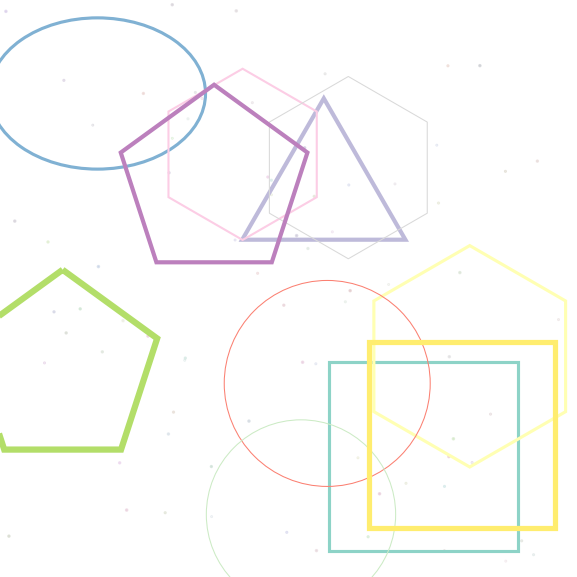[{"shape": "square", "thickness": 1.5, "radius": 0.82, "center": [0.733, 0.208]}, {"shape": "hexagon", "thickness": 1.5, "radius": 0.96, "center": [0.813, 0.382]}, {"shape": "triangle", "thickness": 2, "radius": 0.82, "center": [0.561, 0.666]}, {"shape": "circle", "thickness": 0.5, "radius": 0.89, "center": [0.567, 0.335]}, {"shape": "oval", "thickness": 1.5, "radius": 0.94, "center": [0.169, 0.837]}, {"shape": "pentagon", "thickness": 3, "radius": 0.86, "center": [0.108, 0.36]}, {"shape": "hexagon", "thickness": 1, "radius": 0.74, "center": [0.42, 0.732]}, {"shape": "hexagon", "thickness": 0.5, "radius": 0.79, "center": [0.603, 0.709]}, {"shape": "pentagon", "thickness": 2, "radius": 0.85, "center": [0.371, 0.682]}, {"shape": "circle", "thickness": 0.5, "radius": 0.82, "center": [0.521, 0.108]}, {"shape": "square", "thickness": 2.5, "radius": 0.8, "center": [0.8, 0.246]}]